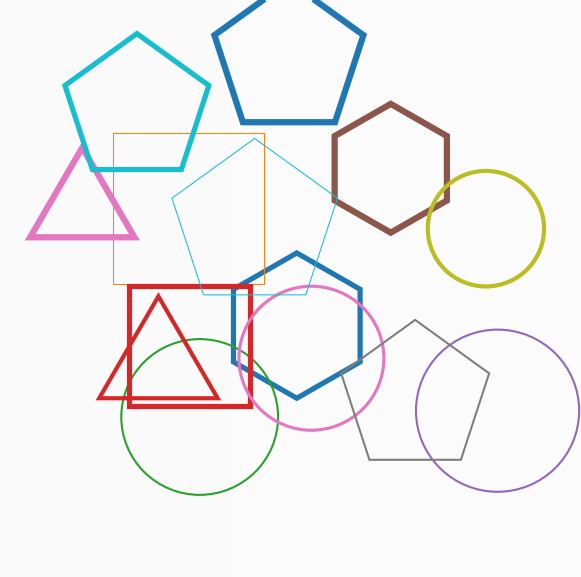[{"shape": "pentagon", "thickness": 3, "radius": 0.67, "center": [0.497, 0.897]}, {"shape": "hexagon", "thickness": 2.5, "radius": 0.63, "center": [0.511, 0.435]}, {"shape": "square", "thickness": 0.5, "radius": 0.65, "center": [0.325, 0.638]}, {"shape": "circle", "thickness": 1, "radius": 0.67, "center": [0.344, 0.277]}, {"shape": "square", "thickness": 2.5, "radius": 0.52, "center": [0.326, 0.4]}, {"shape": "triangle", "thickness": 2, "radius": 0.59, "center": [0.273, 0.368]}, {"shape": "circle", "thickness": 1, "radius": 0.7, "center": [0.856, 0.288]}, {"shape": "hexagon", "thickness": 3, "radius": 0.56, "center": [0.672, 0.708]}, {"shape": "circle", "thickness": 1.5, "radius": 0.62, "center": [0.536, 0.379]}, {"shape": "triangle", "thickness": 3, "radius": 0.52, "center": [0.142, 0.64]}, {"shape": "pentagon", "thickness": 1, "radius": 0.67, "center": [0.714, 0.311]}, {"shape": "circle", "thickness": 2, "radius": 0.5, "center": [0.836, 0.603]}, {"shape": "pentagon", "thickness": 0.5, "radius": 0.75, "center": [0.438, 0.61]}, {"shape": "pentagon", "thickness": 2.5, "radius": 0.65, "center": [0.236, 0.811]}]